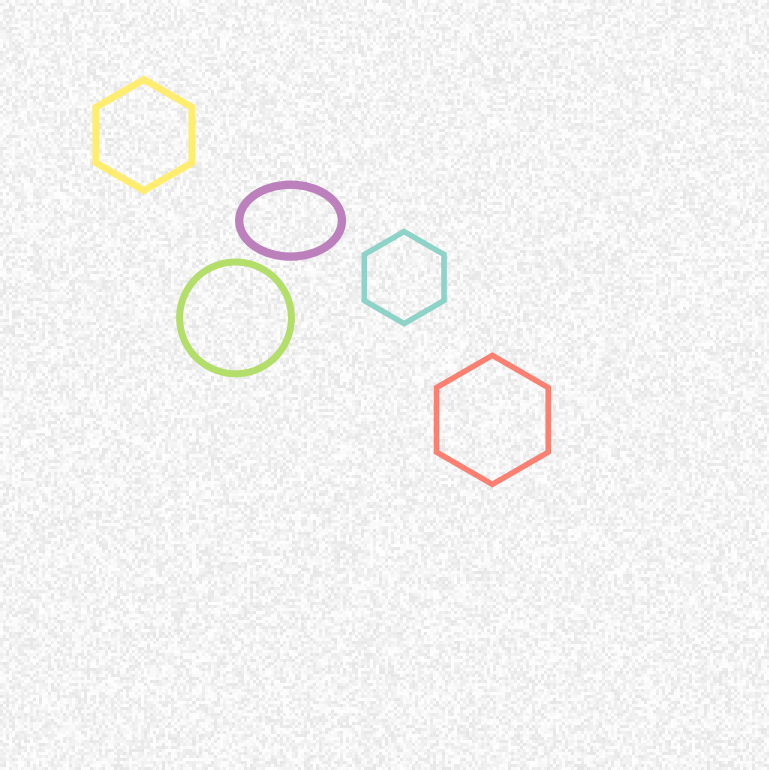[{"shape": "hexagon", "thickness": 2, "radius": 0.3, "center": [0.525, 0.64]}, {"shape": "hexagon", "thickness": 2, "radius": 0.42, "center": [0.639, 0.455]}, {"shape": "circle", "thickness": 2.5, "radius": 0.36, "center": [0.306, 0.587]}, {"shape": "oval", "thickness": 3, "radius": 0.33, "center": [0.377, 0.713]}, {"shape": "hexagon", "thickness": 2.5, "radius": 0.36, "center": [0.187, 0.825]}]